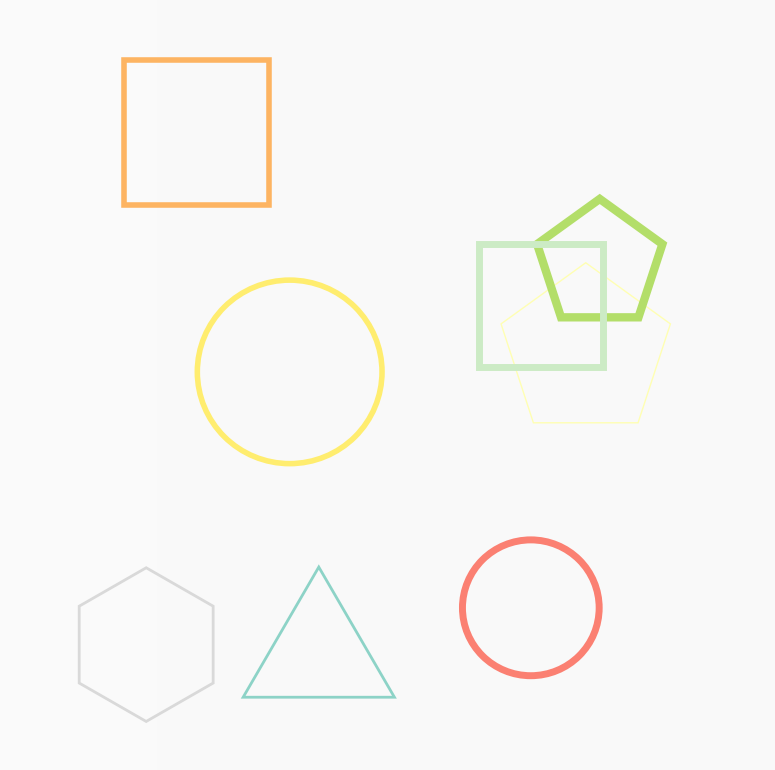[{"shape": "triangle", "thickness": 1, "radius": 0.56, "center": [0.411, 0.151]}, {"shape": "pentagon", "thickness": 0.5, "radius": 0.57, "center": [0.756, 0.544]}, {"shape": "circle", "thickness": 2.5, "radius": 0.44, "center": [0.685, 0.211]}, {"shape": "square", "thickness": 2, "radius": 0.47, "center": [0.254, 0.828]}, {"shape": "pentagon", "thickness": 3, "radius": 0.43, "center": [0.774, 0.657]}, {"shape": "hexagon", "thickness": 1, "radius": 0.5, "center": [0.189, 0.163]}, {"shape": "square", "thickness": 2.5, "radius": 0.4, "center": [0.698, 0.603]}, {"shape": "circle", "thickness": 2, "radius": 0.6, "center": [0.374, 0.517]}]